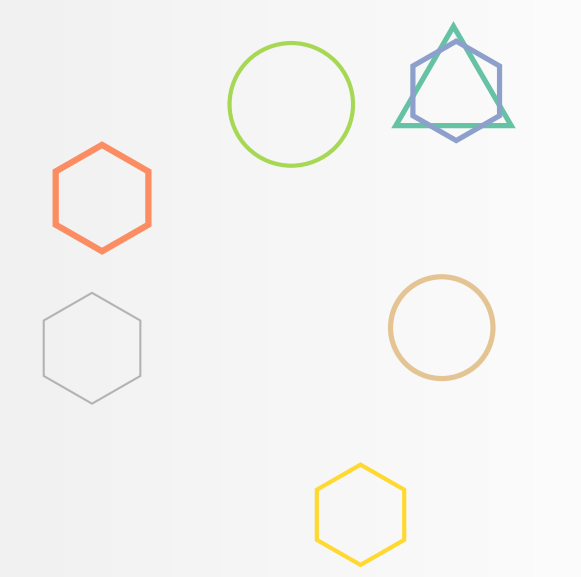[{"shape": "triangle", "thickness": 2.5, "radius": 0.57, "center": [0.78, 0.839]}, {"shape": "hexagon", "thickness": 3, "radius": 0.46, "center": [0.176, 0.656]}, {"shape": "hexagon", "thickness": 2.5, "radius": 0.43, "center": [0.785, 0.842]}, {"shape": "circle", "thickness": 2, "radius": 0.53, "center": [0.501, 0.818]}, {"shape": "hexagon", "thickness": 2, "radius": 0.43, "center": [0.62, 0.108]}, {"shape": "circle", "thickness": 2.5, "radius": 0.44, "center": [0.76, 0.432]}, {"shape": "hexagon", "thickness": 1, "radius": 0.48, "center": [0.158, 0.396]}]